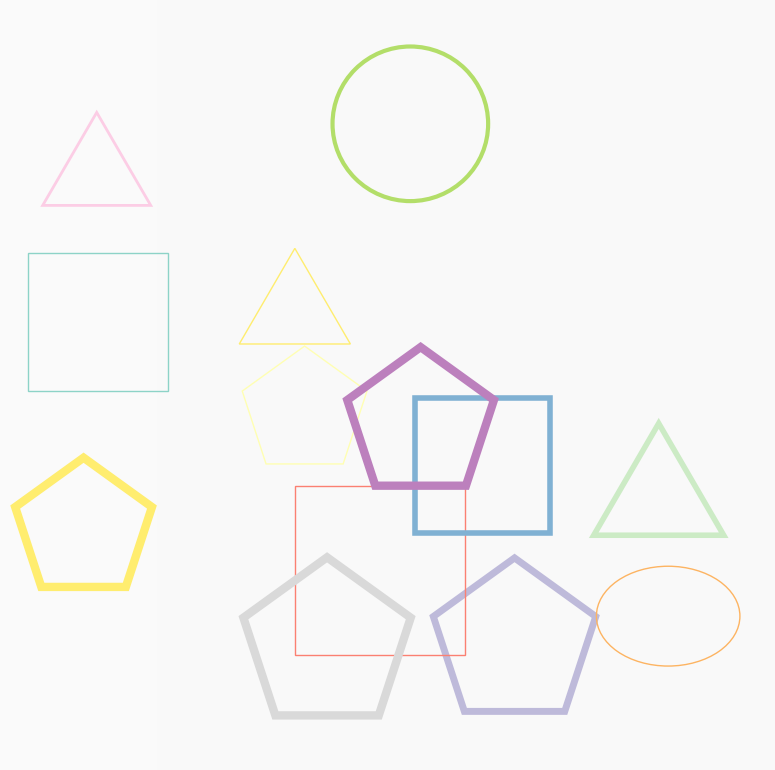[{"shape": "square", "thickness": 0.5, "radius": 0.45, "center": [0.126, 0.582]}, {"shape": "pentagon", "thickness": 0.5, "radius": 0.42, "center": [0.393, 0.466]}, {"shape": "pentagon", "thickness": 2.5, "radius": 0.55, "center": [0.664, 0.165]}, {"shape": "square", "thickness": 0.5, "radius": 0.55, "center": [0.491, 0.259]}, {"shape": "square", "thickness": 2, "radius": 0.44, "center": [0.622, 0.395]}, {"shape": "oval", "thickness": 0.5, "radius": 0.46, "center": [0.862, 0.2]}, {"shape": "circle", "thickness": 1.5, "radius": 0.5, "center": [0.529, 0.839]}, {"shape": "triangle", "thickness": 1, "radius": 0.4, "center": [0.125, 0.773]}, {"shape": "pentagon", "thickness": 3, "radius": 0.57, "center": [0.422, 0.163]}, {"shape": "pentagon", "thickness": 3, "radius": 0.5, "center": [0.543, 0.45]}, {"shape": "triangle", "thickness": 2, "radius": 0.48, "center": [0.85, 0.353]}, {"shape": "pentagon", "thickness": 3, "radius": 0.46, "center": [0.108, 0.313]}, {"shape": "triangle", "thickness": 0.5, "radius": 0.41, "center": [0.38, 0.595]}]